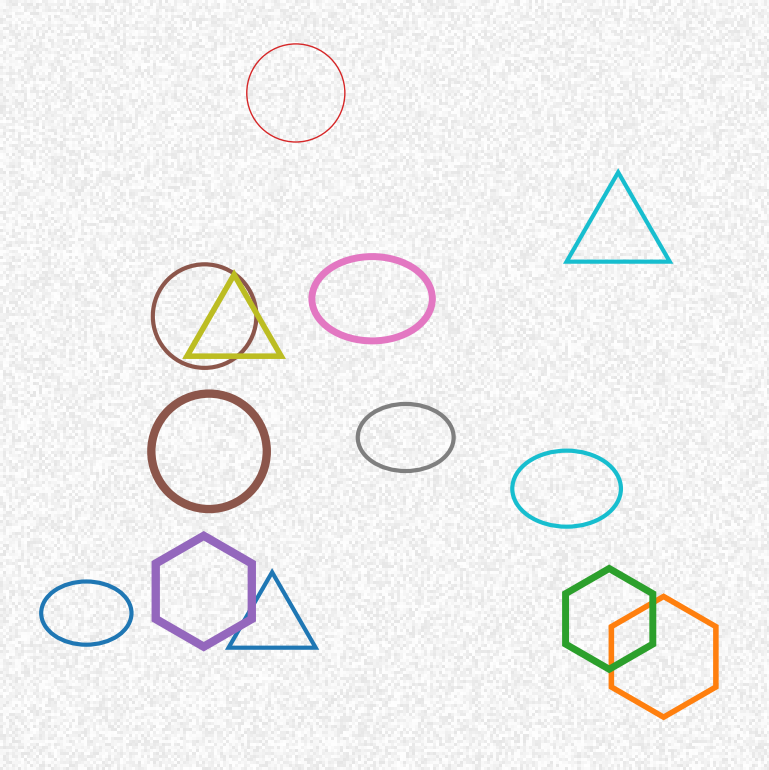[{"shape": "triangle", "thickness": 1.5, "radius": 0.33, "center": [0.353, 0.192]}, {"shape": "oval", "thickness": 1.5, "radius": 0.29, "center": [0.112, 0.204]}, {"shape": "hexagon", "thickness": 2, "radius": 0.39, "center": [0.862, 0.147]}, {"shape": "hexagon", "thickness": 2.5, "radius": 0.33, "center": [0.791, 0.196]}, {"shape": "circle", "thickness": 0.5, "radius": 0.32, "center": [0.384, 0.879]}, {"shape": "hexagon", "thickness": 3, "radius": 0.36, "center": [0.265, 0.232]}, {"shape": "circle", "thickness": 3, "radius": 0.37, "center": [0.272, 0.414]}, {"shape": "circle", "thickness": 1.5, "radius": 0.34, "center": [0.266, 0.589]}, {"shape": "oval", "thickness": 2.5, "radius": 0.39, "center": [0.483, 0.612]}, {"shape": "oval", "thickness": 1.5, "radius": 0.31, "center": [0.527, 0.432]}, {"shape": "triangle", "thickness": 2, "radius": 0.35, "center": [0.304, 0.573]}, {"shape": "oval", "thickness": 1.5, "radius": 0.35, "center": [0.736, 0.365]}, {"shape": "triangle", "thickness": 1.5, "radius": 0.39, "center": [0.803, 0.699]}]